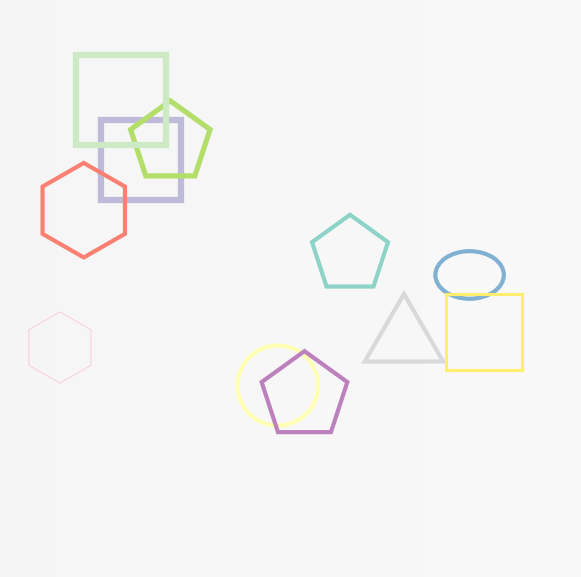[{"shape": "pentagon", "thickness": 2, "radius": 0.34, "center": [0.602, 0.559]}, {"shape": "circle", "thickness": 2, "radius": 0.35, "center": [0.478, 0.332]}, {"shape": "square", "thickness": 3, "radius": 0.34, "center": [0.242, 0.722]}, {"shape": "hexagon", "thickness": 2, "radius": 0.41, "center": [0.144, 0.635]}, {"shape": "oval", "thickness": 2, "radius": 0.29, "center": [0.808, 0.523]}, {"shape": "pentagon", "thickness": 2.5, "radius": 0.36, "center": [0.293, 0.753]}, {"shape": "hexagon", "thickness": 0.5, "radius": 0.31, "center": [0.103, 0.397]}, {"shape": "triangle", "thickness": 2, "radius": 0.39, "center": [0.695, 0.412]}, {"shape": "pentagon", "thickness": 2, "radius": 0.39, "center": [0.524, 0.314]}, {"shape": "square", "thickness": 3, "radius": 0.39, "center": [0.208, 0.826]}, {"shape": "square", "thickness": 1.5, "radius": 0.33, "center": [0.833, 0.424]}]